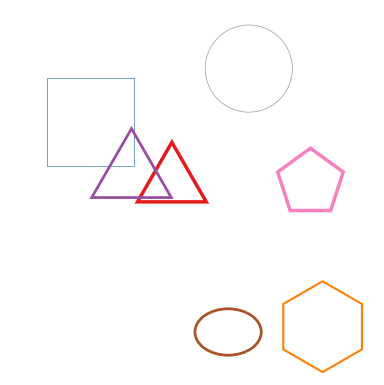[{"shape": "triangle", "thickness": 2.5, "radius": 0.52, "center": [0.446, 0.527]}, {"shape": "square", "thickness": 0.5, "radius": 0.57, "center": [0.235, 0.683]}, {"shape": "triangle", "thickness": 2, "radius": 0.6, "center": [0.342, 0.547]}, {"shape": "hexagon", "thickness": 1.5, "radius": 0.59, "center": [0.838, 0.152]}, {"shape": "oval", "thickness": 2, "radius": 0.43, "center": [0.592, 0.138]}, {"shape": "pentagon", "thickness": 2.5, "radius": 0.45, "center": [0.806, 0.526]}, {"shape": "circle", "thickness": 0.5, "radius": 0.57, "center": [0.646, 0.822]}]